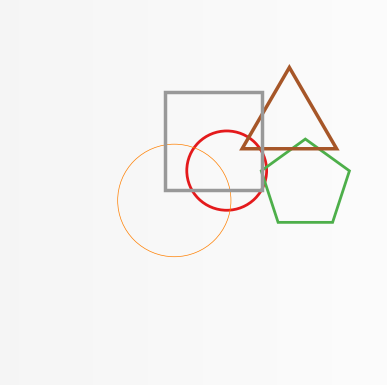[{"shape": "circle", "thickness": 2, "radius": 0.52, "center": [0.585, 0.557]}, {"shape": "pentagon", "thickness": 2, "radius": 0.6, "center": [0.788, 0.519]}, {"shape": "circle", "thickness": 0.5, "radius": 0.73, "center": [0.45, 0.479]}, {"shape": "triangle", "thickness": 2.5, "radius": 0.7, "center": [0.747, 0.684]}, {"shape": "square", "thickness": 2.5, "radius": 0.63, "center": [0.551, 0.634]}]